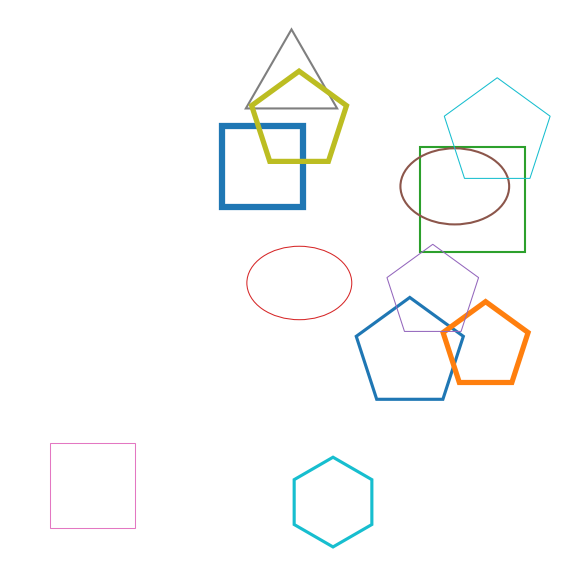[{"shape": "pentagon", "thickness": 1.5, "radius": 0.49, "center": [0.71, 0.387]}, {"shape": "square", "thickness": 3, "radius": 0.35, "center": [0.455, 0.71]}, {"shape": "pentagon", "thickness": 2.5, "radius": 0.39, "center": [0.841, 0.399]}, {"shape": "square", "thickness": 1, "radius": 0.46, "center": [0.818, 0.653]}, {"shape": "oval", "thickness": 0.5, "radius": 0.45, "center": [0.518, 0.509]}, {"shape": "pentagon", "thickness": 0.5, "radius": 0.42, "center": [0.749, 0.493]}, {"shape": "oval", "thickness": 1, "radius": 0.47, "center": [0.788, 0.676]}, {"shape": "square", "thickness": 0.5, "radius": 0.37, "center": [0.161, 0.158]}, {"shape": "triangle", "thickness": 1, "radius": 0.46, "center": [0.505, 0.857]}, {"shape": "pentagon", "thickness": 2.5, "radius": 0.43, "center": [0.518, 0.79]}, {"shape": "hexagon", "thickness": 1.5, "radius": 0.39, "center": [0.577, 0.13]}, {"shape": "pentagon", "thickness": 0.5, "radius": 0.48, "center": [0.861, 0.768]}]